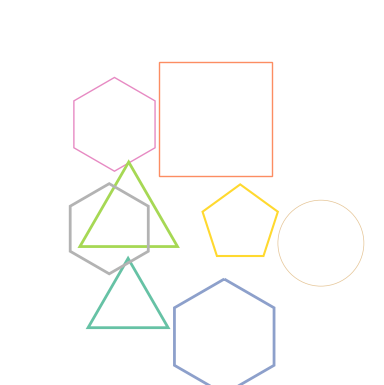[{"shape": "triangle", "thickness": 2, "radius": 0.6, "center": [0.333, 0.209]}, {"shape": "square", "thickness": 1, "radius": 0.74, "center": [0.56, 0.691]}, {"shape": "hexagon", "thickness": 2, "radius": 0.75, "center": [0.582, 0.126]}, {"shape": "hexagon", "thickness": 1, "radius": 0.61, "center": [0.297, 0.677]}, {"shape": "triangle", "thickness": 2, "radius": 0.73, "center": [0.334, 0.433]}, {"shape": "pentagon", "thickness": 1.5, "radius": 0.51, "center": [0.624, 0.418]}, {"shape": "circle", "thickness": 0.5, "radius": 0.56, "center": [0.833, 0.368]}, {"shape": "hexagon", "thickness": 2, "radius": 0.59, "center": [0.284, 0.406]}]